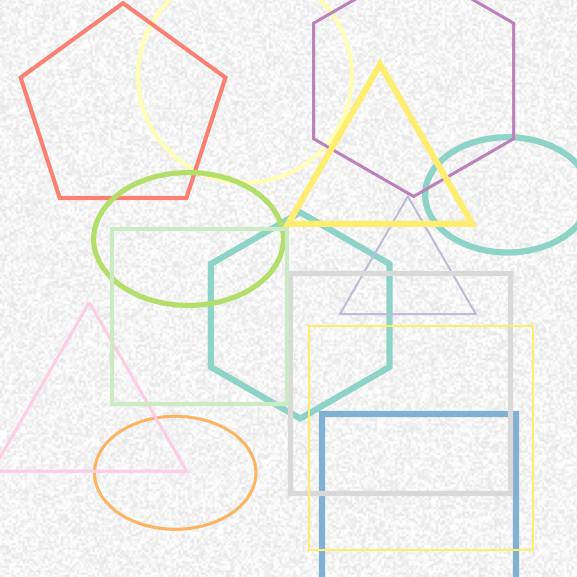[{"shape": "hexagon", "thickness": 3, "radius": 0.89, "center": [0.52, 0.453]}, {"shape": "oval", "thickness": 3, "radius": 0.71, "center": [0.879, 0.662]}, {"shape": "circle", "thickness": 2, "radius": 0.93, "center": [0.424, 0.868]}, {"shape": "triangle", "thickness": 1, "radius": 0.68, "center": [0.706, 0.523]}, {"shape": "pentagon", "thickness": 2, "radius": 0.93, "center": [0.213, 0.807]}, {"shape": "square", "thickness": 3, "radius": 0.84, "center": [0.726, 0.114]}, {"shape": "oval", "thickness": 1.5, "radius": 0.7, "center": [0.303, 0.18]}, {"shape": "oval", "thickness": 2.5, "radius": 0.82, "center": [0.326, 0.585]}, {"shape": "triangle", "thickness": 1.5, "radius": 0.97, "center": [0.155, 0.28]}, {"shape": "square", "thickness": 2.5, "radius": 0.95, "center": [0.693, 0.335]}, {"shape": "hexagon", "thickness": 1.5, "radius": 1.0, "center": [0.716, 0.859]}, {"shape": "square", "thickness": 2, "radius": 0.76, "center": [0.345, 0.451]}, {"shape": "triangle", "thickness": 3, "radius": 0.92, "center": [0.658, 0.704]}, {"shape": "square", "thickness": 1, "radius": 0.97, "center": [0.729, 0.241]}]